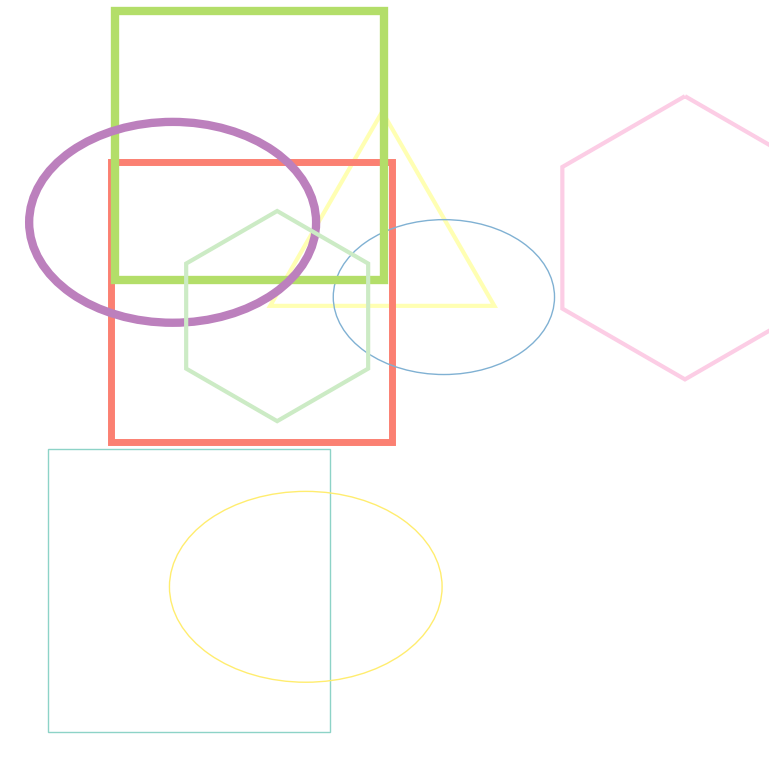[{"shape": "square", "thickness": 0.5, "radius": 0.92, "center": [0.245, 0.233]}, {"shape": "triangle", "thickness": 1.5, "radius": 0.84, "center": [0.496, 0.687]}, {"shape": "square", "thickness": 2.5, "radius": 0.91, "center": [0.327, 0.608]}, {"shape": "oval", "thickness": 0.5, "radius": 0.72, "center": [0.576, 0.614]}, {"shape": "square", "thickness": 3, "radius": 0.87, "center": [0.324, 0.811]}, {"shape": "hexagon", "thickness": 1.5, "radius": 0.92, "center": [0.89, 0.691]}, {"shape": "oval", "thickness": 3, "radius": 0.93, "center": [0.224, 0.711]}, {"shape": "hexagon", "thickness": 1.5, "radius": 0.68, "center": [0.36, 0.59]}, {"shape": "oval", "thickness": 0.5, "radius": 0.89, "center": [0.397, 0.238]}]